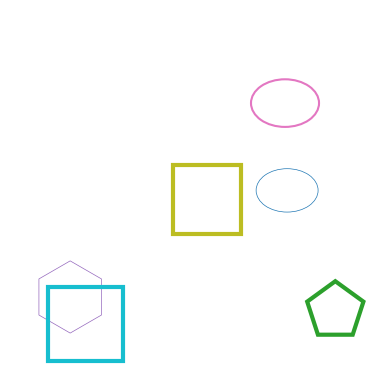[{"shape": "oval", "thickness": 0.5, "radius": 0.4, "center": [0.746, 0.506]}, {"shape": "pentagon", "thickness": 3, "radius": 0.38, "center": [0.871, 0.193]}, {"shape": "hexagon", "thickness": 0.5, "radius": 0.47, "center": [0.182, 0.229]}, {"shape": "oval", "thickness": 1.5, "radius": 0.44, "center": [0.74, 0.732]}, {"shape": "square", "thickness": 3, "radius": 0.45, "center": [0.538, 0.482]}, {"shape": "square", "thickness": 3, "radius": 0.48, "center": [0.223, 0.158]}]